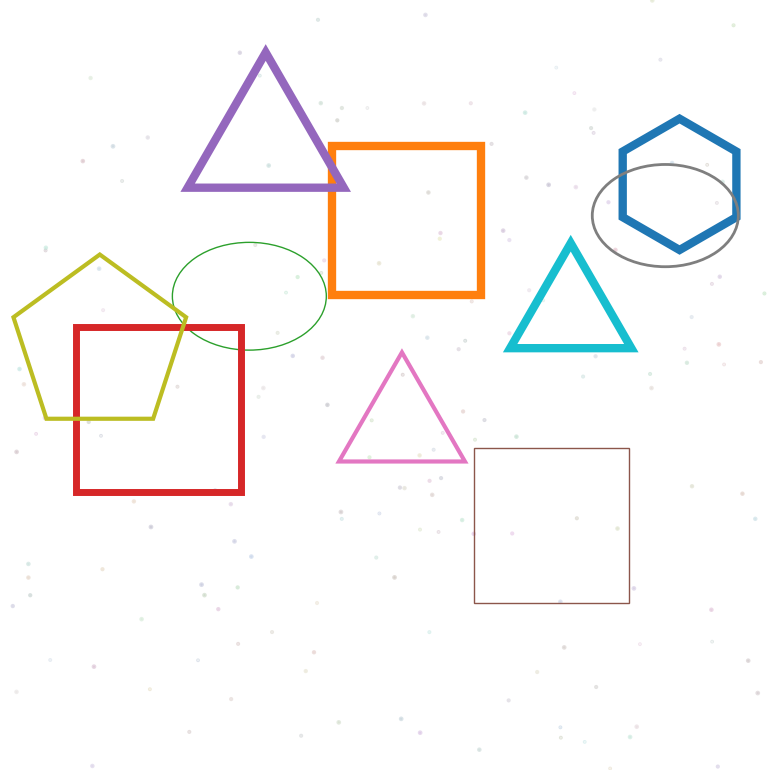[{"shape": "hexagon", "thickness": 3, "radius": 0.43, "center": [0.883, 0.761]}, {"shape": "square", "thickness": 3, "radius": 0.48, "center": [0.528, 0.713]}, {"shape": "oval", "thickness": 0.5, "radius": 0.5, "center": [0.324, 0.615]}, {"shape": "square", "thickness": 2.5, "radius": 0.54, "center": [0.206, 0.468]}, {"shape": "triangle", "thickness": 3, "radius": 0.59, "center": [0.345, 0.815]}, {"shape": "square", "thickness": 0.5, "radius": 0.5, "center": [0.717, 0.318]}, {"shape": "triangle", "thickness": 1.5, "radius": 0.47, "center": [0.522, 0.448]}, {"shape": "oval", "thickness": 1, "radius": 0.47, "center": [0.864, 0.72]}, {"shape": "pentagon", "thickness": 1.5, "radius": 0.59, "center": [0.13, 0.552]}, {"shape": "triangle", "thickness": 3, "radius": 0.45, "center": [0.741, 0.593]}]